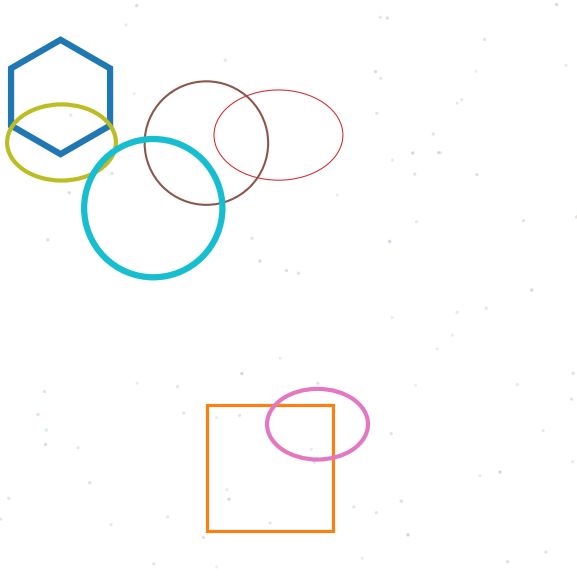[{"shape": "hexagon", "thickness": 3, "radius": 0.49, "center": [0.105, 0.831]}, {"shape": "square", "thickness": 1.5, "radius": 0.55, "center": [0.467, 0.188]}, {"shape": "oval", "thickness": 0.5, "radius": 0.56, "center": [0.482, 0.765]}, {"shape": "circle", "thickness": 1, "radius": 0.53, "center": [0.357, 0.751]}, {"shape": "oval", "thickness": 2, "radius": 0.44, "center": [0.55, 0.265]}, {"shape": "oval", "thickness": 2, "radius": 0.47, "center": [0.107, 0.752]}, {"shape": "circle", "thickness": 3, "radius": 0.6, "center": [0.265, 0.639]}]